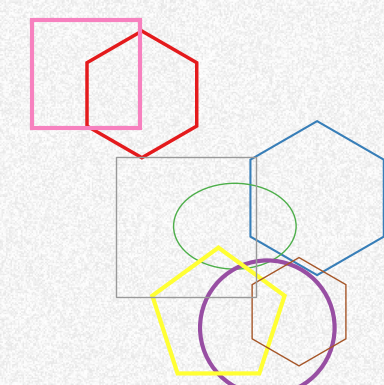[{"shape": "hexagon", "thickness": 2.5, "radius": 0.82, "center": [0.368, 0.755]}, {"shape": "hexagon", "thickness": 1.5, "radius": 1.0, "center": [0.824, 0.485]}, {"shape": "oval", "thickness": 1, "radius": 0.8, "center": [0.61, 0.412]}, {"shape": "circle", "thickness": 3, "radius": 0.87, "center": [0.694, 0.149]}, {"shape": "pentagon", "thickness": 3, "radius": 0.9, "center": [0.567, 0.176]}, {"shape": "hexagon", "thickness": 1, "radius": 0.7, "center": [0.777, 0.19]}, {"shape": "square", "thickness": 3, "radius": 0.7, "center": [0.223, 0.807]}, {"shape": "square", "thickness": 1, "radius": 0.91, "center": [0.483, 0.41]}]